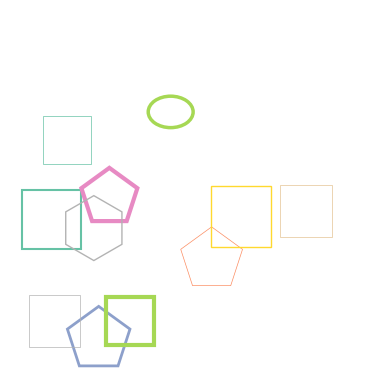[{"shape": "square", "thickness": 1.5, "radius": 0.38, "center": [0.134, 0.429]}, {"shape": "square", "thickness": 0.5, "radius": 0.32, "center": [0.174, 0.636]}, {"shape": "pentagon", "thickness": 0.5, "radius": 0.42, "center": [0.55, 0.326]}, {"shape": "pentagon", "thickness": 2, "radius": 0.43, "center": [0.256, 0.119]}, {"shape": "pentagon", "thickness": 3, "radius": 0.38, "center": [0.284, 0.488]}, {"shape": "square", "thickness": 3, "radius": 0.31, "center": [0.338, 0.166]}, {"shape": "oval", "thickness": 2.5, "radius": 0.29, "center": [0.443, 0.709]}, {"shape": "square", "thickness": 1, "radius": 0.39, "center": [0.626, 0.437]}, {"shape": "square", "thickness": 0.5, "radius": 0.34, "center": [0.796, 0.453]}, {"shape": "square", "thickness": 0.5, "radius": 0.33, "center": [0.142, 0.166]}, {"shape": "hexagon", "thickness": 1, "radius": 0.42, "center": [0.244, 0.408]}]